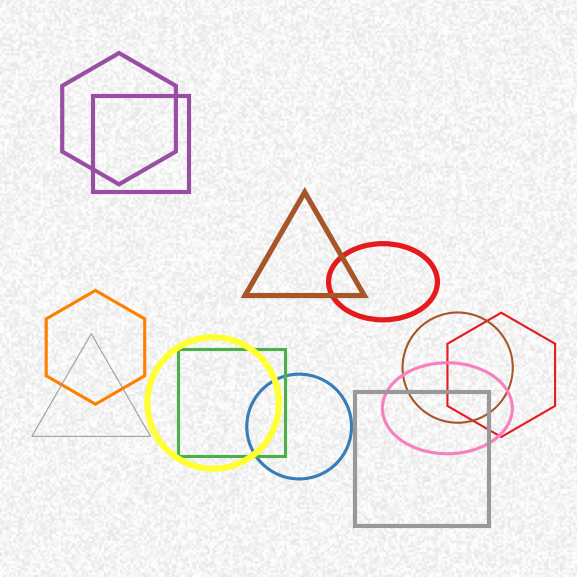[{"shape": "oval", "thickness": 2.5, "radius": 0.47, "center": [0.663, 0.511]}, {"shape": "hexagon", "thickness": 1, "radius": 0.54, "center": [0.868, 0.35]}, {"shape": "circle", "thickness": 1.5, "radius": 0.45, "center": [0.518, 0.261]}, {"shape": "square", "thickness": 1.5, "radius": 0.46, "center": [0.401, 0.302]}, {"shape": "hexagon", "thickness": 2, "radius": 0.57, "center": [0.206, 0.794]}, {"shape": "square", "thickness": 2, "radius": 0.41, "center": [0.244, 0.75]}, {"shape": "hexagon", "thickness": 1.5, "radius": 0.49, "center": [0.165, 0.398]}, {"shape": "circle", "thickness": 3, "radius": 0.57, "center": [0.369, 0.301]}, {"shape": "triangle", "thickness": 2.5, "radius": 0.6, "center": [0.528, 0.547]}, {"shape": "circle", "thickness": 1, "radius": 0.48, "center": [0.792, 0.363]}, {"shape": "oval", "thickness": 1.5, "radius": 0.56, "center": [0.775, 0.292]}, {"shape": "square", "thickness": 2, "radius": 0.58, "center": [0.73, 0.205]}, {"shape": "triangle", "thickness": 0.5, "radius": 0.59, "center": [0.158, 0.303]}]